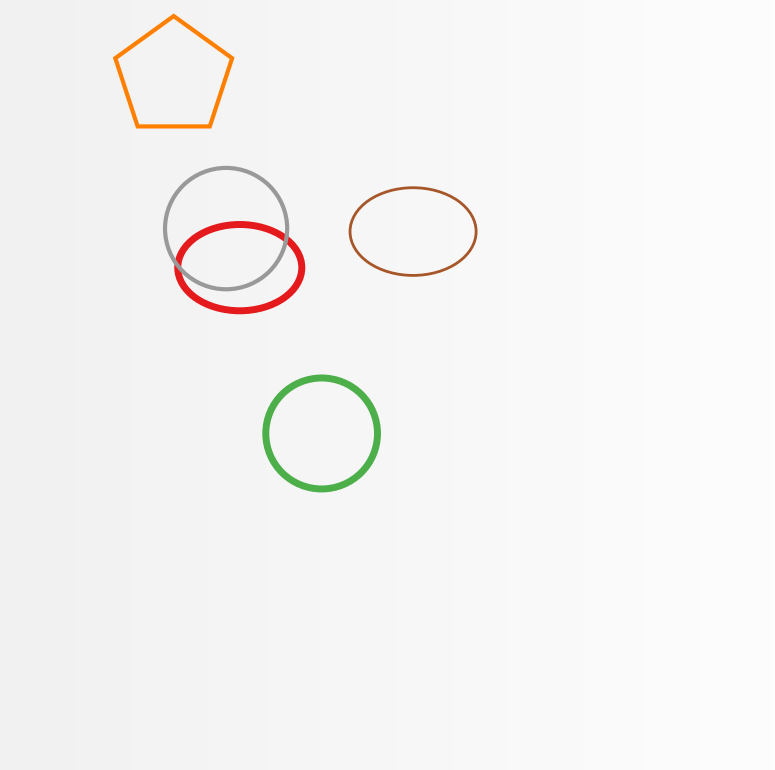[{"shape": "oval", "thickness": 2.5, "radius": 0.4, "center": [0.309, 0.652]}, {"shape": "circle", "thickness": 2.5, "radius": 0.36, "center": [0.415, 0.437]}, {"shape": "pentagon", "thickness": 1.5, "radius": 0.4, "center": [0.224, 0.9]}, {"shape": "oval", "thickness": 1, "radius": 0.41, "center": [0.533, 0.699]}, {"shape": "circle", "thickness": 1.5, "radius": 0.39, "center": [0.292, 0.703]}]